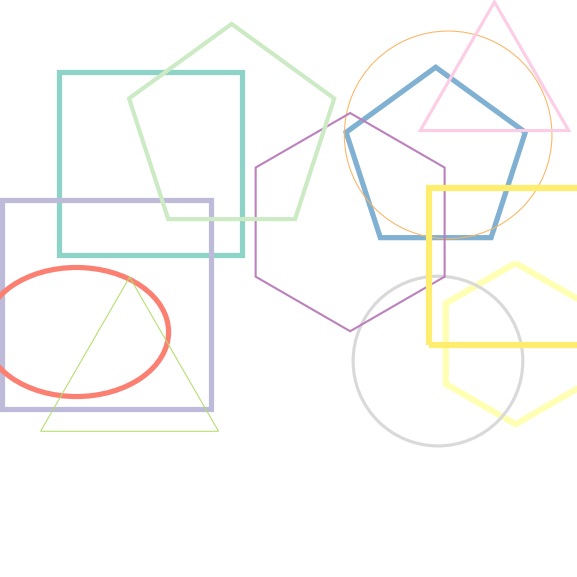[{"shape": "square", "thickness": 2.5, "radius": 0.79, "center": [0.26, 0.715]}, {"shape": "hexagon", "thickness": 3, "radius": 0.7, "center": [0.893, 0.404]}, {"shape": "square", "thickness": 2.5, "radius": 0.9, "center": [0.184, 0.471]}, {"shape": "oval", "thickness": 2.5, "radius": 0.8, "center": [0.132, 0.424]}, {"shape": "pentagon", "thickness": 2.5, "radius": 0.82, "center": [0.754, 0.72]}, {"shape": "circle", "thickness": 0.5, "radius": 0.9, "center": [0.776, 0.766]}, {"shape": "triangle", "thickness": 0.5, "radius": 0.89, "center": [0.224, 0.341]}, {"shape": "triangle", "thickness": 1.5, "radius": 0.74, "center": [0.856, 0.847]}, {"shape": "circle", "thickness": 1.5, "radius": 0.73, "center": [0.758, 0.374]}, {"shape": "hexagon", "thickness": 1, "radius": 0.94, "center": [0.606, 0.614]}, {"shape": "pentagon", "thickness": 2, "radius": 0.93, "center": [0.401, 0.771]}, {"shape": "square", "thickness": 3, "radius": 0.68, "center": [0.878, 0.538]}]